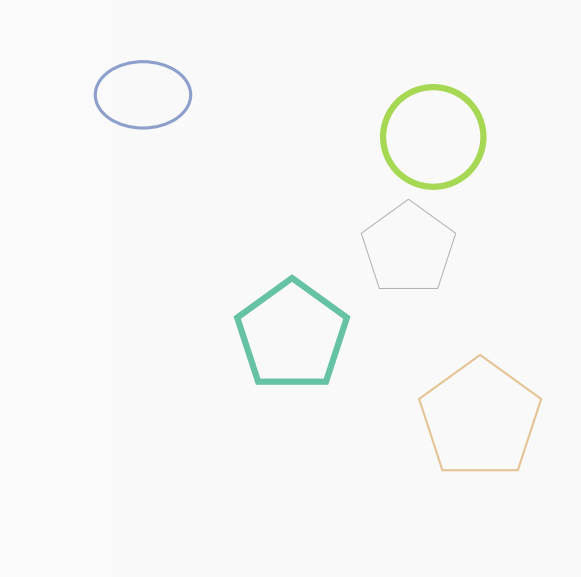[{"shape": "pentagon", "thickness": 3, "radius": 0.5, "center": [0.502, 0.418]}, {"shape": "oval", "thickness": 1.5, "radius": 0.41, "center": [0.246, 0.835]}, {"shape": "circle", "thickness": 3, "radius": 0.43, "center": [0.745, 0.762]}, {"shape": "pentagon", "thickness": 1, "radius": 0.55, "center": [0.826, 0.274]}, {"shape": "pentagon", "thickness": 0.5, "radius": 0.43, "center": [0.703, 0.569]}]